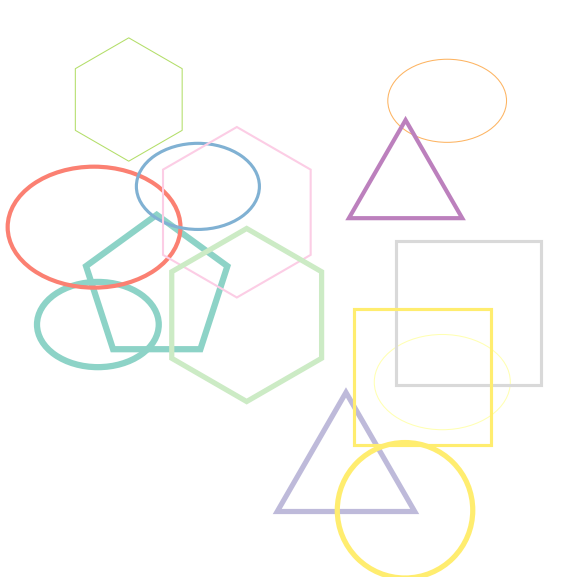[{"shape": "pentagon", "thickness": 3, "radius": 0.64, "center": [0.271, 0.499]}, {"shape": "oval", "thickness": 3, "radius": 0.53, "center": [0.169, 0.437]}, {"shape": "oval", "thickness": 0.5, "radius": 0.59, "center": [0.766, 0.337]}, {"shape": "triangle", "thickness": 2.5, "radius": 0.69, "center": [0.599, 0.182]}, {"shape": "oval", "thickness": 2, "radius": 0.75, "center": [0.163, 0.606]}, {"shape": "oval", "thickness": 1.5, "radius": 0.53, "center": [0.343, 0.676]}, {"shape": "oval", "thickness": 0.5, "radius": 0.51, "center": [0.774, 0.825]}, {"shape": "hexagon", "thickness": 0.5, "radius": 0.53, "center": [0.223, 0.827]}, {"shape": "hexagon", "thickness": 1, "radius": 0.74, "center": [0.41, 0.632]}, {"shape": "square", "thickness": 1.5, "radius": 0.62, "center": [0.811, 0.457]}, {"shape": "triangle", "thickness": 2, "radius": 0.57, "center": [0.702, 0.678]}, {"shape": "hexagon", "thickness": 2.5, "radius": 0.75, "center": [0.427, 0.454]}, {"shape": "square", "thickness": 1.5, "radius": 0.59, "center": [0.732, 0.347]}, {"shape": "circle", "thickness": 2.5, "radius": 0.59, "center": [0.701, 0.116]}]